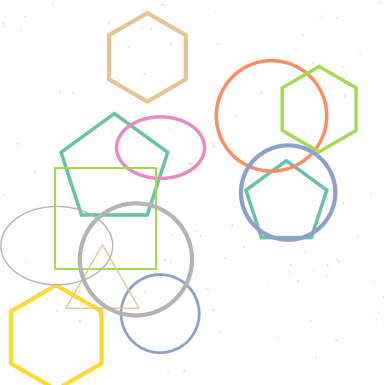[{"shape": "pentagon", "thickness": 2.5, "radius": 0.73, "center": [0.297, 0.559]}, {"shape": "pentagon", "thickness": 2.5, "radius": 0.55, "center": [0.744, 0.472]}, {"shape": "circle", "thickness": 2.5, "radius": 0.72, "center": [0.705, 0.699]}, {"shape": "circle", "thickness": 2, "radius": 0.51, "center": [0.416, 0.185]}, {"shape": "circle", "thickness": 3, "radius": 0.61, "center": [0.748, 0.5]}, {"shape": "oval", "thickness": 2.5, "radius": 0.57, "center": [0.417, 0.617]}, {"shape": "square", "thickness": 1.5, "radius": 0.66, "center": [0.274, 0.433]}, {"shape": "hexagon", "thickness": 2.5, "radius": 0.55, "center": [0.829, 0.716]}, {"shape": "hexagon", "thickness": 3, "radius": 0.68, "center": [0.146, 0.124]}, {"shape": "hexagon", "thickness": 3, "radius": 0.57, "center": [0.383, 0.851]}, {"shape": "triangle", "thickness": 1, "radius": 0.55, "center": [0.266, 0.254]}, {"shape": "oval", "thickness": 1, "radius": 0.73, "center": [0.148, 0.362]}, {"shape": "circle", "thickness": 3, "radius": 0.73, "center": [0.353, 0.326]}]